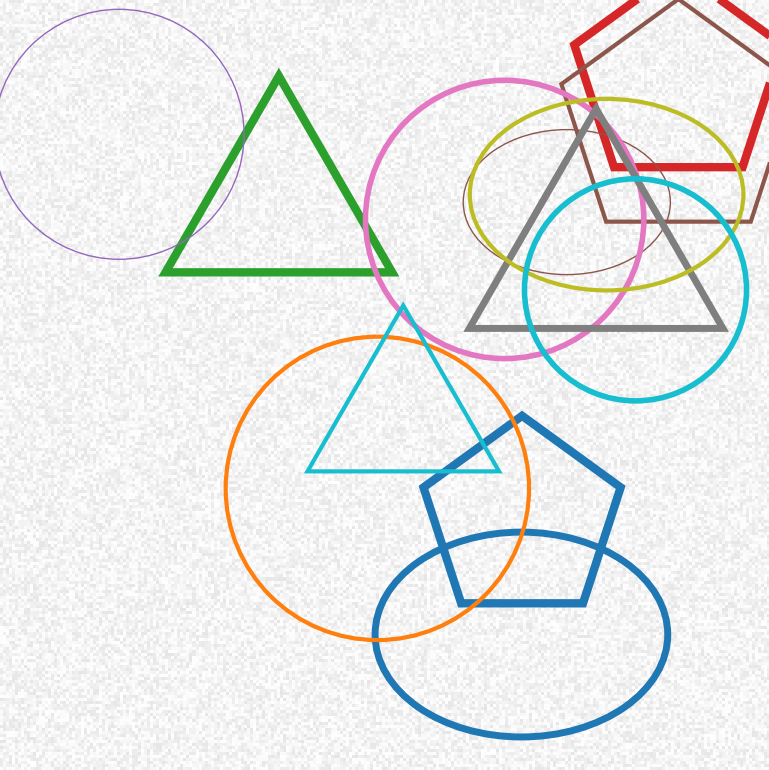[{"shape": "pentagon", "thickness": 3, "radius": 0.67, "center": [0.678, 0.325]}, {"shape": "oval", "thickness": 2.5, "radius": 0.95, "center": [0.677, 0.176]}, {"shape": "circle", "thickness": 1.5, "radius": 0.99, "center": [0.49, 0.366]}, {"shape": "triangle", "thickness": 3, "radius": 0.85, "center": [0.362, 0.731]}, {"shape": "pentagon", "thickness": 3, "radius": 0.71, "center": [0.881, 0.898]}, {"shape": "circle", "thickness": 0.5, "radius": 0.81, "center": [0.155, 0.826]}, {"shape": "pentagon", "thickness": 1.5, "radius": 0.8, "center": [0.881, 0.841]}, {"shape": "oval", "thickness": 0.5, "radius": 0.67, "center": [0.736, 0.738]}, {"shape": "circle", "thickness": 2, "radius": 0.9, "center": [0.655, 0.715]}, {"shape": "triangle", "thickness": 2.5, "radius": 0.95, "center": [0.774, 0.669]}, {"shape": "oval", "thickness": 1.5, "radius": 0.89, "center": [0.788, 0.747]}, {"shape": "circle", "thickness": 2, "radius": 0.72, "center": [0.825, 0.624]}, {"shape": "triangle", "thickness": 1.5, "radius": 0.72, "center": [0.524, 0.46]}]